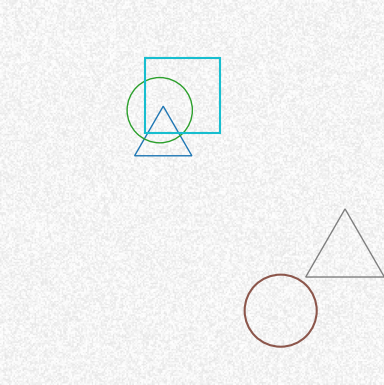[{"shape": "triangle", "thickness": 1, "radius": 0.43, "center": [0.424, 0.638]}, {"shape": "circle", "thickness": 1, "radius": 0.42, "center": [0.415, 0.714]}, {"shape": "circle", "thickness": 1.5, "radius": 0.47, "center": [0.729, 0.193]}, {"shape": "triangle", "thickness": 1, "radius": 0.59, "center": [0.896, 0.339]}, {"shape": "square", "thickness": 1.5, "radius": 0.49, "center": [0.475, 0.753]}]